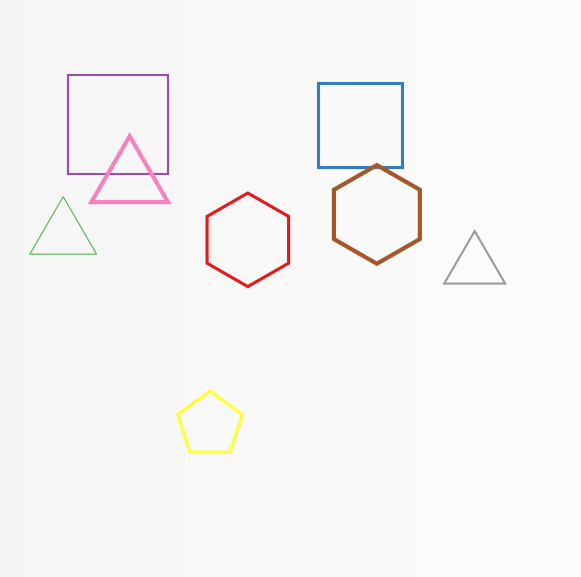[{"shape": "hexagon", "thickness": 1.5, "radius": 0.4, "center": [0.426, 0.584]}, {"shape": "square", "thickness": 1.5, "radius": 0.36, "center": [0.62, 0.783]}, {"shape": "triangle", "thickness": 0.5, "radius": 0.33, "center": [0.109, 0.592]}, {"shape": "square", "thickness": 1, "radius": 0.43, "center": [0.203, 0.783]}, {"shape": "pentagon", "thickness": 1.5, "radius": 0.29, "center": [0.361, 0.263]}, {"shape": "hexagon", "thickness": 2, "radius": 0.43, "center": [0.648, 0.628]}, {"shape": "triangle", "thickness": 2, "radius": 0.38, "center": [0.223, 0.687]}, {"shape": "triangle", "thickness": 1, "radius": 0.3, "center": [0.817, 0.538]}]